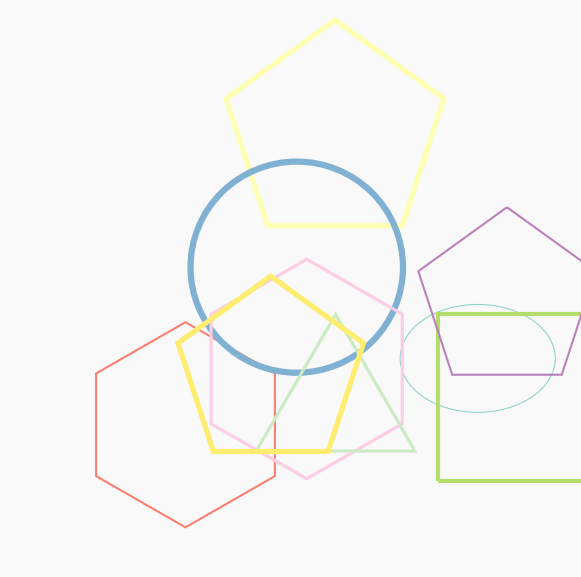[{"shape": "oval", "thickness": 0.5, "radius": 0.67, "center": [0.822, 0.379]}, {"shape": "pentagon", "thickness": 2.5, "radius": 0.98, "center": [0.576, 0.768]}, {"shape": "hexagon", "thickness": 1, "radius": 0.89, "center": [0.319, 0.264]}, {"shape": "circle", "thickness": 3, "radius": 0.91, "center": [0.511, 0.537]}, {"shape": "square", "thickness": 2, "radius": 0.72, "center": [0.897, 0.31]}, {"shape": "hexagon", "thickness": 1.5, "radius": 0.95, "center": [0.528, 0.36]}, {"shape": "pentagon", "thickness": 1, "radius": 0.8, "center": [0.872, 0.48]}, {"shape": "triangle", "thickness": 1.5, "radius": 0.79, "center": [0.577, 0.297]}, {"shape": "pentagon", "thickness": 2.5, "radius": 0.84, "center": [0.466, 0.353]}]